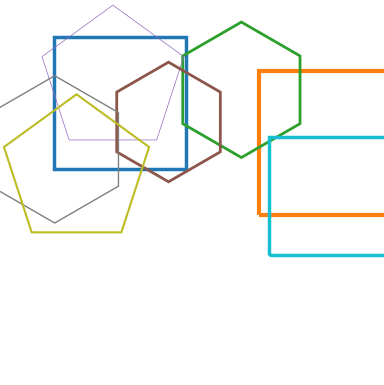[{"shape": "square", "thickness": 2.5, "radius": 0.86, "center": [0.312, 0.733]}, {"shape": "square", "thickness": 3, "radius": 0.93, "center": [0.858, 0.628]}, {"shape": "hexagon", "thickness": 2, "radius": 0.88, "center": [0.627, 0.767]}, {"shape": "pentagon", "thickness": 0.5, "radius": 0.97, "center": [0.293, 0.793]}, {"shape": "hexagon", "thickness": 2, "radius": 0.78, "center": [0.438, 0.683]}, {"shape": "hexagon", "thickness": 1, "radius": 0.96, "center": [0.142, 0.612]}, {"shape": "pentagon", "thickness": 1.5, "radius": 0.99, "center": [0.199, 0.557]}, {"shape": "square", "thickness": 2.5, "radius": 0.76, "center": [0.853, 0.49]}]